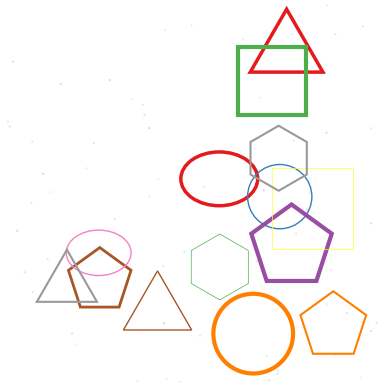[{"shape": "oval", "thickness": 2.5, "radius": 0.5, "center": [0.569, 0.535]}, {"shape": "triangle", "thickness": 2.5, "radius": 0.54, "center": [0.744, 0.867]}, {"shape": "circle", "thickness": 1, "radius": 0.42, "center": [0.727, 0.489]}, {"shape": "hexagon", "thickness": 0.5, "radius": 0.43, "center": [0.571, 0.307]}, {"shape": "square", "thickness": 3, "radius": 0.44, "center": [0.706, 0.79]}, {"shape": "pentagon", "thickness": 3, "radius": 0.55, "center": [0.757, 0.359]}, {"shape": "circle", "thickness": 3, "radius": 0.52, "center": [0.658, 0.133]}, {"shape": "pentagon", "thickness": 1.5, "radius": 0.45, "center": [0.866, 0.154]}, {"shape": "square", "thickness": 0.5, "radius": 0.53, "center": [0.812, 0.458]}, {"shape": "pentagon", "thickness": 2, "radius": 0.43, "center": [0.259, 0.272]}, {"shape": "triangle", "thickness": 1, "radius": 0.51, "center": [0.409, 0.194]}, {"shape": "oval", "thickness": 1, "radius": 0.42, "center": [0.256, 0.343]}, {"shape": "hexagon", "thickness": 1.5, "radius": 0.42, "center": [0.724, 0.589]}, {"shape": "triangle", "thickness": 1.5, "radius": 0.45, "center": [0.174, 0.261]}]